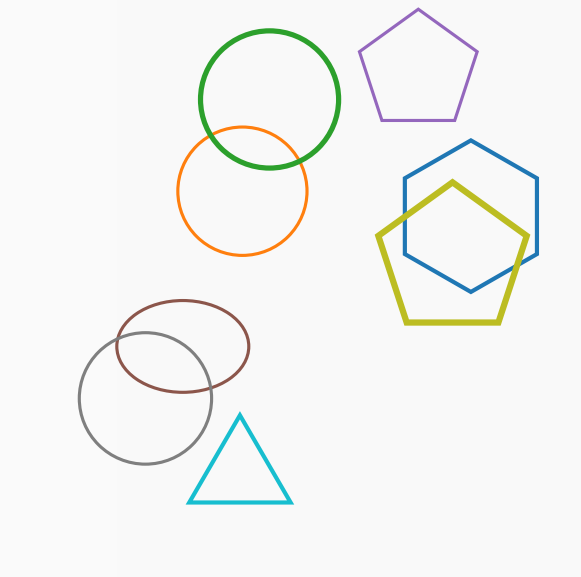[{"shape": "hexagon", "thickness": 2, "radius": 0.66, "center": [0.81, 0.625]}, {"shape": "circle", "thickness": 1.5, "radius": 0.56, "center": [0.417, 0.668]}, {"shape": "circle", "thickness": 2.5, "radius": 0.59, "center": [0.464, 0.827]}, {"shape": "pentagon", "thickness": 1.5, "radius": 0.53, "center": [0.72, 0.877]}, {"shape": "oval", "thickness": 1.5, "radius": 0.57, "center": [0.314, 0.399]}, {"shape": "circle", "thickness": 1.5, "radius": 0.57, "center": [0.25, 0.309]}, {"shape": "pentagon", "thickness": 3, "radius": 0.67, "center": [0.779, 0.549]}, {"shape": "triangle", "thickness": 2, "radius": 0.5, "center": [0.413, 0.179]}]